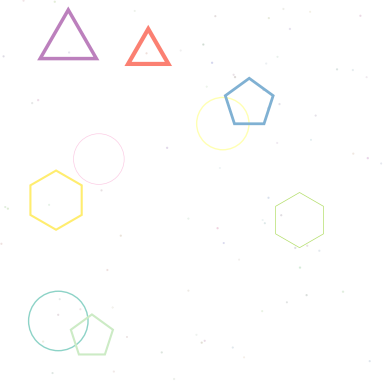[{"shape": "circle", "thickness": 1, "radius": 0.39, "center": [0.151, 0.166]}, {"shape": "circle", "thickness": 1, "radius": 0.34, "center": [0.579, 0.679]}, {"shape": "triangle", "thickness": 3, "radius": 0.3, "center": [0.385, 0.864]}, {"shape": "pentagon", "thickness": 2, "radius": 0.33, "center": [0.647, 0.731]}, {"shape": "hexagon", "thickness": 0.5, "radius": 0.36, "center": [0.778, 0.428]}, {"shape": "circle", "thickness": 0.5, "radius": 0.33, "center": [0.257, 0.587]}, {"shape": "triangle", "thickness": 2.5, "radius": 0.42, "center": [0.177, 0.89]}, {"shape": "pentagon", "thickness": 1.5, "radius": 0.29, "center": [0.239, 0.126]}, {"shape": "hexagon", "thickness": 1.5, "radius": 0.38, "center": [0.146, 0.48]}]